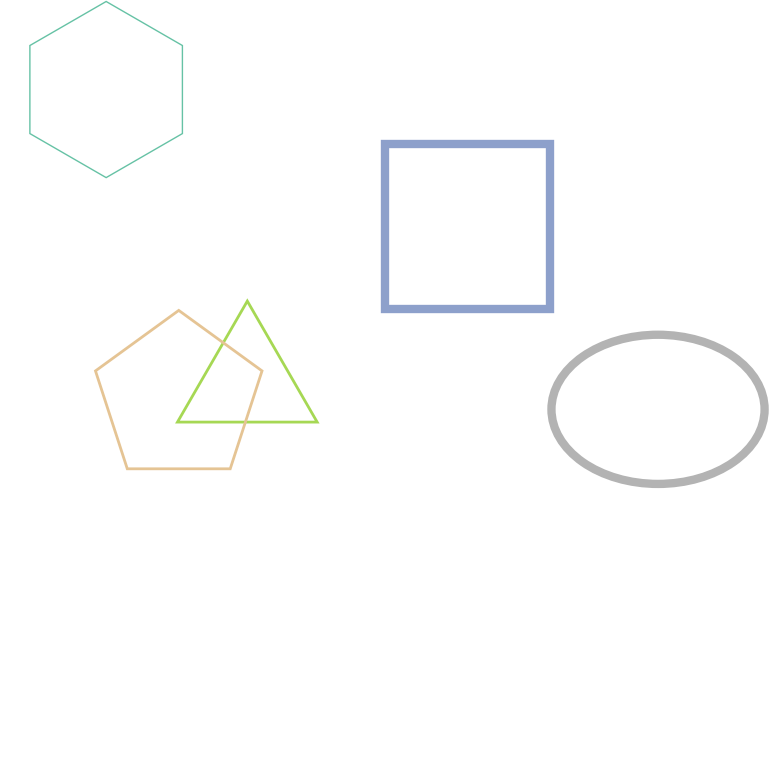[{"shape": "hexagon", "thickness": 0.5, "radius": 0.57, "center": [0.138, 0.884]}, {"shape": "square", "thickness": 3, "radius": 0.54, "center": [0.607, 0.706]}, {"shape": "triangle", "thickness": 1, "radius": 0.52, "center": [0.321, 0.504]}, {"shape": "pentagon", "thickness": 1, "radius": 0.57, "center": [0.232, 0.483]}, {"shape": "oval", "thickness": 3, "radius": 0.69, "center": [0.855, 0.468]}]